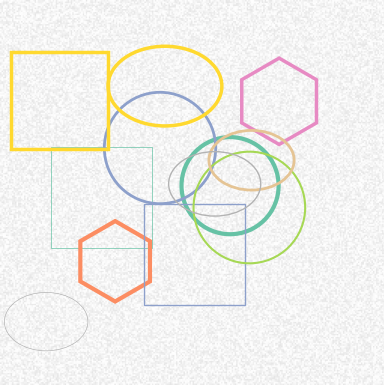[{"shape": "square", "thickness": 0.5, "radius": 0.66, "center": [0.263, 0.487]}, {"shape": "circle", "thickness": 3, "radius": 0.63, "center": [0.598, 0.518]}, {"shape": "hexagon", "thickness": 3, "radius": 0.52, "center": [0.299, 0.321]}, {"shape": "square", "thickness": 1, "radius": 0.66, "center": [0.505, 0.339]}, {"shape": "circle", "thickness": 2, "radius": 0.72, "center": [0.416, 0.616]}, {"shape": "hexagon", "thickness": 2.5, "radius": 0.56, "center": [0.725, 0.737]}, {"shape": "circle", "thickness": 1.5, "radius": 0.73, "center": [0.648, 0.461]}, {"shape": "oval", "thickness": 2.5, "radius": 0.74, "center": [0.428, 0.776]}, {"shape": "square", "thickness": 2.5, "radius": 0.63, "center": [0.154, 0.74]}, {"shape": "oval", "thickness": 2, "radius": 0.55, "center": [0.653, 0.584]}, {"shape": "oval", "thickness": 1, "radius": 0.6, "center": [0.558, 0.522]}, {"shape": "oval", "thickness": 0.5, "radius": 0.54, "center": [0.12, 0.165]}]